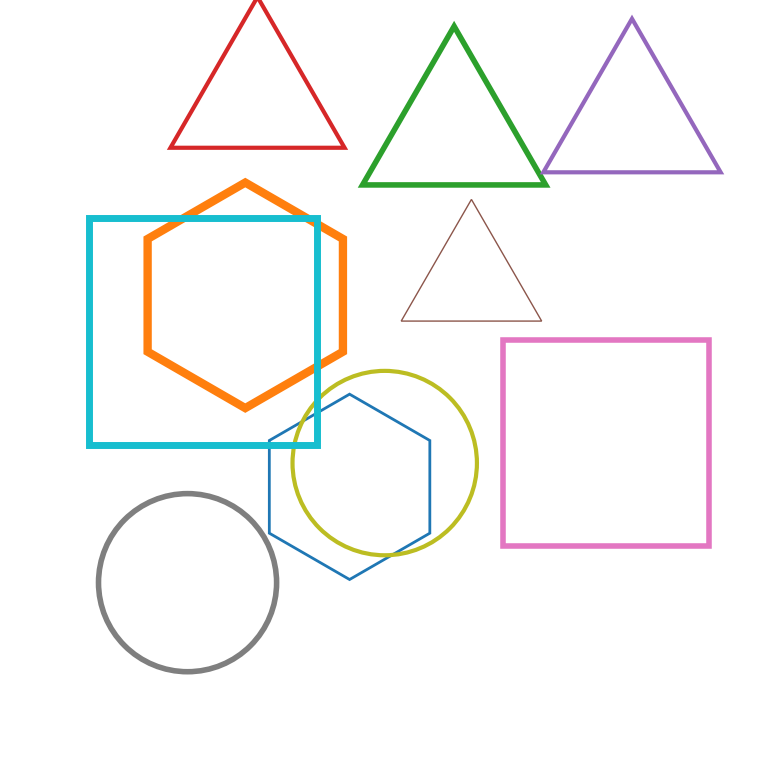[{"shape": "hexagon", "thickness": 1, "radius": 0.6, "center": [0.454, 0.368]}, {"shape": "hexagon", "thickness": 3, "radius": 0.73, "center": [0.319, 0.616]}, {"shape": "triangle", "thickness": 2, "radius": 0.69, "center": [0.59, 0.828]}, {"shape": "triangle", "thickness": 1.5, "radius": 0.65, "center": [0.334, 0.873]}, {"shape": "triangle", "thickness": 1.5, "radius": 0.66, "center": [0.821, 0.843]}, {"shape": "triangle", "thickness": 0.5, "radius": 0.53, "center": [0.612, 0.636]}, {"shape": "square", "thickness": 2, "radius": 0.67, "center": [0.788, 0.424]}, {"shape": "circle", "thickness": 2, "radius": 0.58, "center": [0.244, 0.243]}, {"shape": "circle", "thickness": 1.5, "radius": 0.6, "center": [0.5, 0.399]}, {"shape": "square", "thickness": 2.5, "radius": 0.74, "center": [0.264, 0.569]}]